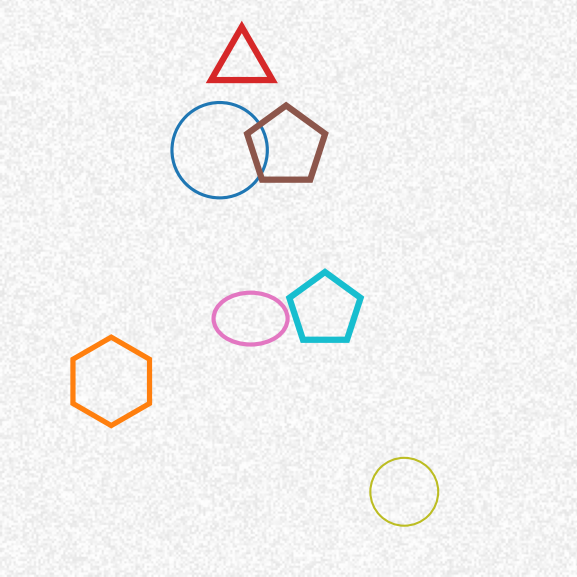[{"shape": "circle", "thickness": 1.5, "radius": 0.41, "center": [0.38, 0.739]}, {"shape": "hexagon", "thickness": 2.5, "radius": 0.38, "center": [0.193, 0.339]}, {"shape": "triangle", "thickness": 3, "radius": 0.31, "center": [0.419, 0.891]}, {"shape": "pentagon", "thickness": 3, "radius": 0.36, "center": [0.495, 0.745]}, {"shape": "oval", "thickness": 2, "radius": 0.32, "center": [0.434, 0.447]}, {"shape": "circle", "thickness": 1, "radius": 0.29, "center": [0.7, 0.148]}, {"shape": "pentagon", "thickness": 3, "radius": 0.32, "center": [0.563, 0.463]}]